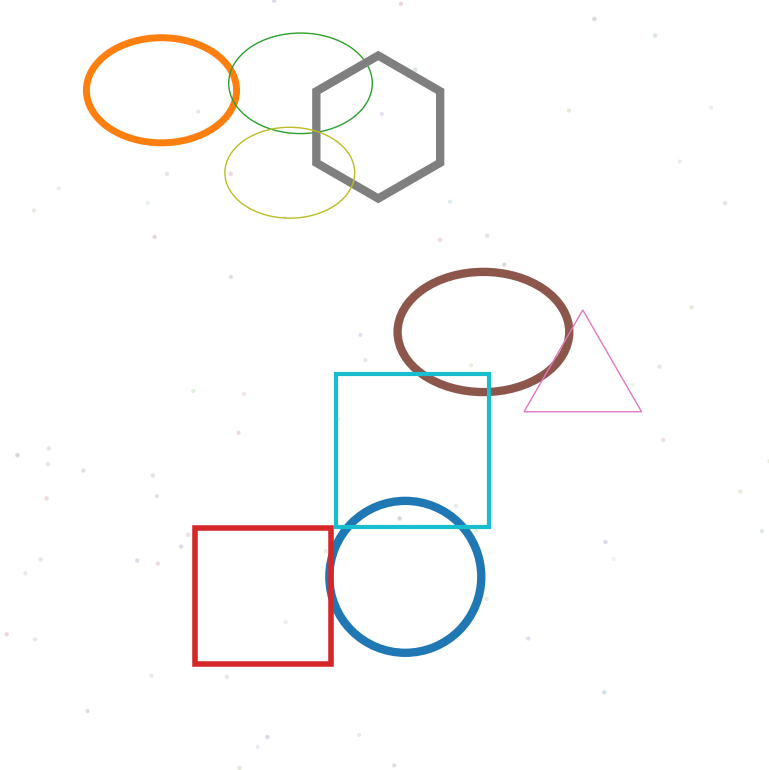[{"shape": "circle", "thickness": 3, "radius": 0.49, "center": [0.526, 0.251]}, {"shape": "oval", "thickness": 2.5, "radius": 0.49, "center": [0.21, 0.883]}, {"shape": "oval", "thickness": 0.5, "radius": 0.47, "center": [0.39, 0.892]}, {"shape": "square", "thickness": 2, "radius": 0.44, "center": [0.342, 0.225]}, {"shape": "oval", "thickness": 3, "radius": 0.56, "center": [0.628, 0.569]}, {"shape": "triangle", "thickness": 0.5, "radius": 0.44, "center": [0.757, 0.509]}, {"shape": "hexagon", "thickness": 3, "radius": 0.46, "center": [0.491, 0.835]}, {"shape": "oval", "thickness": 0.5, "radius": 0.42, "center": [0.376, 0.776]}, {"shape": "square", "thickness": 1.5, "radius": 0.5, "center": [0.535, 0.415]}]